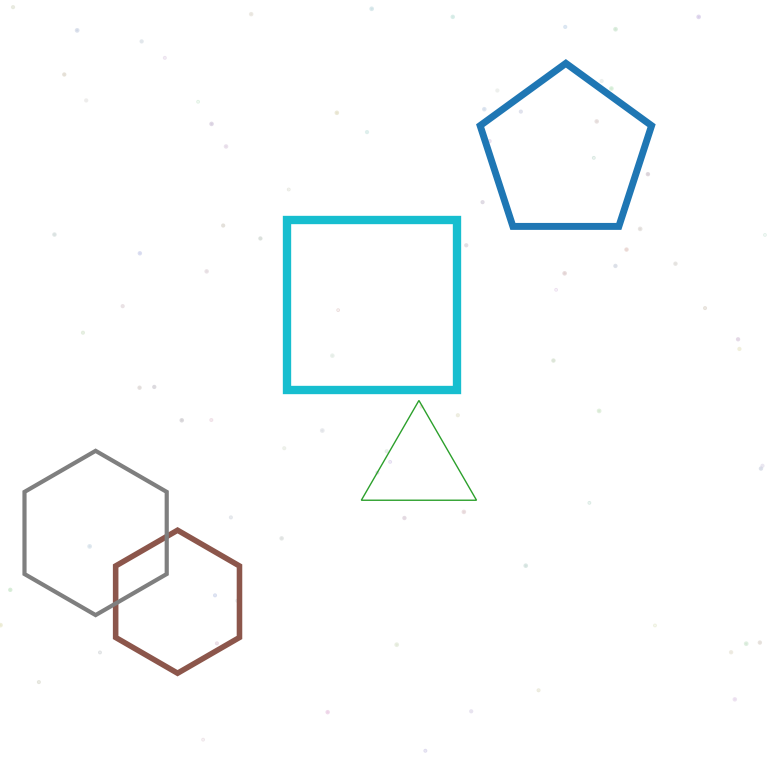[{"shape": "pentagon", "thickness": 2.5, "radius": 0.59, "center": [0.735, 0.801]}, {"shape": "triangle", "thickness": 0.5, "radius": 0.43, "center": [0.544, 0.394]}, {"shape": "hexagon", "thickness": 2, "radius": 0.46, "center": [0.231, 0.219]}, {"shape": "hexagon", "thickness": 1.5, "radius": 0.53, "center": [0.124, 0.308]}, {"shape": "square", "thickness": 3, "radius": 0.55, "center": [0.483, 0.604]}]